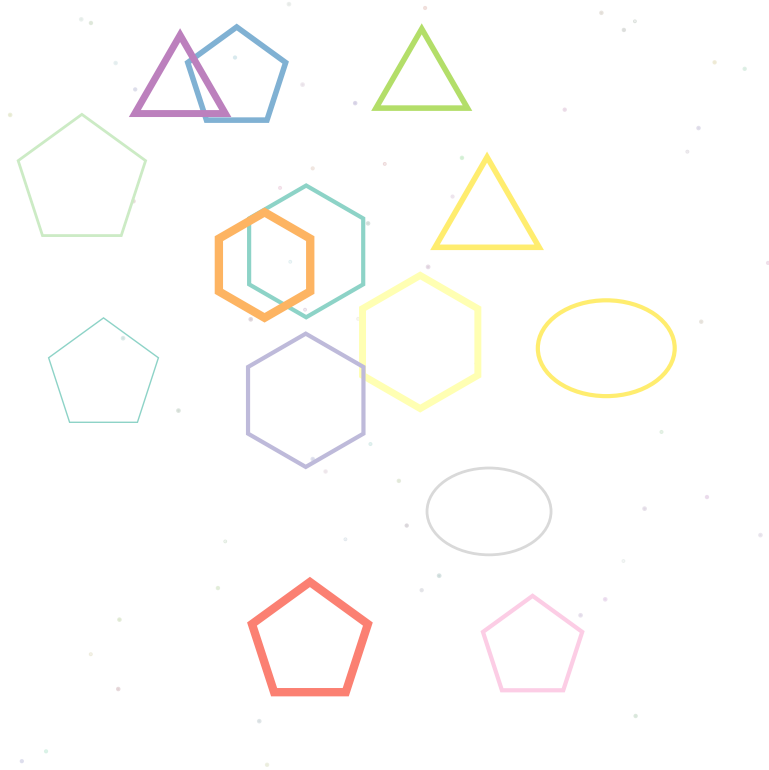[{"shape": "hexagon", "thickness": 1.5, "radius": 0.43, "center": [0.398, 0.674]}, {"shape": "pentagon", "thickness": 0.5, "radius": 0.37, "center": [0.134, 0.512]}, {"shape": "hexagon", "thickness": 2.5, "radius": 0.43, "center": [0.546, 0.556]}, {"shape": "hexagon", "thickness": 1.5, "radius": 0.43, "center": [0.397, 0.48]}, {"shape": "pentagon", "thickness": 3, "radius": 0.4, "center": [0.403, 0.165]}, {"shape": "pentagon", "thickness": 2, "radius": 0.33, "center": [0.307, 0.898]}, {"shape": "hexagon", "thickness": 3, "radius": 0.34, "center": [0.344, 0.656]}, {"shape": "triangle", "thickness": 2, "radius": 0.34, "center": [0.548, 0.894]}, {"shape": "pentagon", "thickness": 1.5, "radius": 0.34, "center": [0.692, 0.158]}, {"shape": "oval", "thickness": 1, "radius": 0.4, "center": [0.635, 0.336]}, {"shape": "triangle", "thickness": 2.5, "radius": 0.34, "center": [0.234, 0.886]}, {"shape": "pentagon", "thickness": 1, "radius": 0.43, "center": [0.106, 0.764]}, {"shape": "triangle", "thickness": 2, "radius": 0.39, "center": [0.633, 0.718]}, {"shape": "oval", "thickness": 1.5, "radius": 0.44, "center": [0.787, 0.548]}]